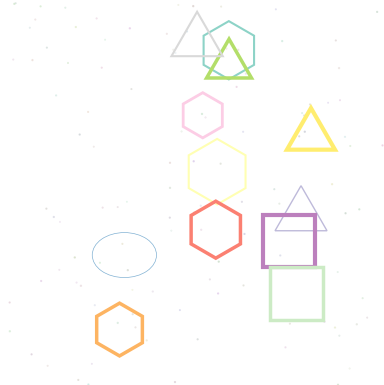[{"shape": "hexagon", "thickness": 1.5, "radius": 0.38, "center": [0.594, 0.869]}, {"shape": "hexagon", "thickness": 1.5, "radius": 0.43, "center": [0.564, 0.554]}, {"shape": "triangle", "thickness": 1, "radius": 0.39, "center": [0.782, 0.44]}, {"shape": "hexagon", "thickness": 2.5, "radius": 0.37, "center": [0.56, 0.403]}, {"shape": "oval", "thickness": 0.5, "radius": 0.42, "center": [0.323, 0.337]}, {"shape": "hexagon", "thickness": 2.5, "radius": 0.34, "center": [0.31, 0.144]}, {"shape": "triangle", "thickness": 2.5, "radius": 0.34, "center": [0.595, 0.831]}, {"shape": "hexagon", "thickness": 2, "radius": 0.29, "center": [0.527, 0.701]}, {"shape": "triangle", "thickness": 1.5, "radius": 0.38, "center": [0.512, 0.893]}, {"shape": "square", "thickness": 3, "radius": 0.34, "center": [0.75, 0.374]}, {"shape": "square", "thickness": 2.5, "radius": 0.35, "center": [0.77, 0.237]}, {"shape": "triangle", "thickness": 3, "radius": 0.36, "center": [0.808, 0.647]}]